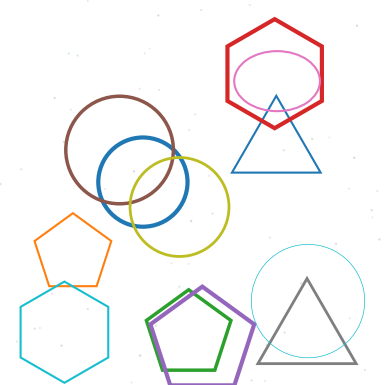[{"shape": "triangle", "thickness": 1.5, "radius": 0.66, "center": [0.718, 0.618]}, {"shape": "circle", "thickness": 3, "radius": 0.58, "center": [0.371, 0.527]}, {"shape": "pentagon", "thickness": 1.5, "radius": 0.52, "center": [0.189, 0.341]}, {"shape": "pentagon", "thickness": 2.5, "radius": 0.58, "center": [0.49, 0.132]}, {"shape": "hexagon", "thickness": 3, "radius": 0.71, "center": [0.713, 0.809]}, {"shape": "pentagon", "thickness": 3, "radius": 0.71, "center": [0.525, 0.114]}, {"shape": "circle", "thickness": 2.5, "radius": 0.7, "center": [0.311, 0.61]}, {"shape": "oval", "thickness": 1.5, "radius": 0.56, "center": [0.72, 0.789]}, {"shape": "triangle", "thickness": 2, "radius": 0.74, "center": [0.797, 0.129]}, {"shape": "circle", "thickness": 2, "radius": 0.64, "center": [0.466, 0.462]}, {"shape": "circle", "thickness": 0.5, "radius": 0.74, "center": [0.8, 0.218]}, {"shape": "hexagon", "thickness": 1.5, "radius": 0.66, "center": [0.167, 0.137]}]